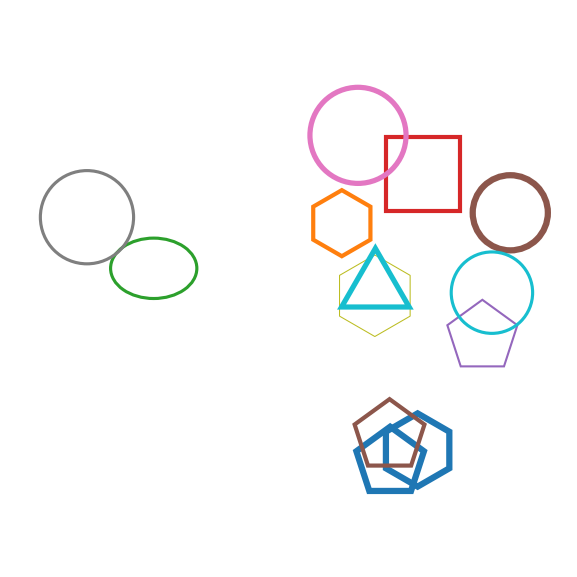[{"shape": "pentagon", "thickness": 3, "radius": 0.31, "center": [0.676, 0.199]}, {"shape": "hexagon", "thickness": 3, "radius": 0.32, "center": [0.723, 0.22]}, {"shape": "hexagon", "thickness": 2, "radius": 0.29, "center": [0.592, 0.613]}, {"shape": "oval", "thickness": 1.5, "radius": 0.37, "center": [0.266, 0.535]}, {"shape": "square", "thickness": 2, "radius": 0.32, "center": [0.733, 0.697]}, {"shape": "pentagon", "thickness": 1, "radius": 0.32, "center": [0.835, 0.416]}, {"shape": "circle", "thickness": 3, "radius": 0.33, "center": [0.884, 0.631]}, {"shape": "pentagon", "thickness": 2, "radius": 0.32, "center": [0.675, 0.244]}, {"shape": "circle", "thickness": 2.5, "radius": 0.42, "center": [0.62, 0.765]}, {"shape": "circle", "thickness": 1.5, "radius": 0.4, "center": [0.151, 0.623]}, {"shape": "hexagon", "thickness": 0.5, "radius": 0.35, "center": [0.649, 0.487]}, {"shape": "circle", "thickness": 1.5, "radius": 0.35, "center": [0.852, 0.492]}, {"shape": "triangle", "thickness": 2.5, "radius": 0.34, "center": [0.65, 0.501]}]